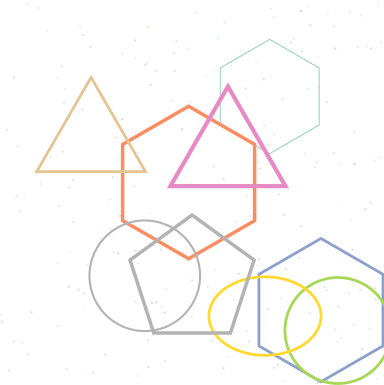[{"shape": "hexagon", "thickness": 0.5, "radius": 0.74, "center": [0.7, 0.749]}, {"shape": "hexagon", "thickness": 2.5, "radius": 0.99, "center": [0.49, 0.526]}, {"shape": "hexagon", "thickness": 2, "radius": 0.93, "center": [0.834, 0.194]}, {"shape": "triangle", "thickness": 3, "radius": 0.86, "center": [0.592, 0.603]}, {"shape": "circle", "thickness": 2, "radius": 0.69, "center": [0.878, 0.142]}, {"shape": "oval", "thickness": 2, "radius": 0.73, "center": [0.688, 0.179]}, {"shape": "triangle", "thickness": 2, "radius": 0.82, "center": [0.237, 0.636]}, {"shape": "pentagon", "thickness": 2.5, "radius": 0.85, "center": [0.499, 0.272]}, {"shape": "circle", "thickness": 1.5, "radius": 0.72, "center": [0.376, 0.284]}]